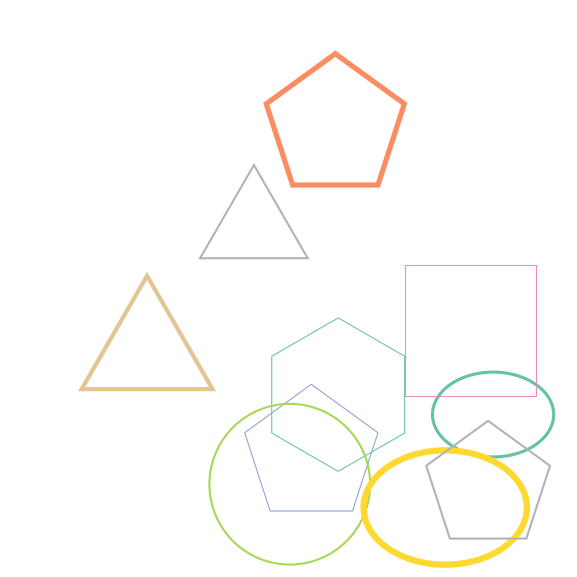[{"shape": "oval", "thickness": 1.5, "radius": 0.52, "center": [0.854, 0.281]}, {"shape": "hexagon", "thickness": 0.5, "radius": 0.66, "center": [0.586, 0.316]}, {"shape": "pentagon", "thickness": 2.5, "radius": 0.63, "center": [0.581, 0.78]}, {"shape": "pentagon", "thickness": 0.5, "radius": 0.61, "center": [0.539, 0.212]}, {"shape": "square", "thickness": 0.5, "radius": 0.57, "center": [0.815, 0.427]}, {"shape": "circle", "thickness": 1, "radius": 0.7, "center": [0.502, 0.161]}, {"shape": "oval", "thickness": 3, "radius": 0.71, "center": [0.771, 0.12]}, {"shape": "triangle", "thickness": 2, "radius": 0.65, "center": [0.255, 0.391]}, {"shape": "pentagon", "thickness": 1, "radius": 0.56, "center": [0.845, 0.158]}, {"shape": "triangle", "thickness": 1, "radius": 0.54, "center": [0.44, 0.606]}]